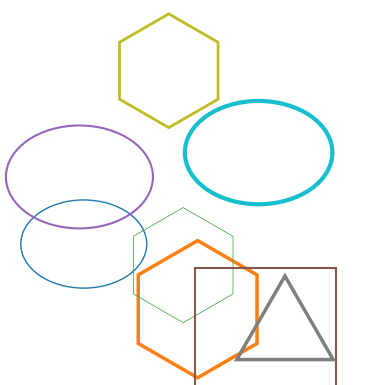[{"shape": "oval", "thickness": 1, "radius": 0.82, "center": [0.218, 0.366]}, {"shape": "hexagon", "thickness": 2.5, "radius": 0.89, "center": [0.513, 0.197]}, {"shape": "hexagon", "thickness": 0.5, "radius": 0.75, "center": [0.476, 0.311]}, {"shape": "oval", "thickness": 1.5, "radius": 0.95, "center": [0.206, 0.54]}, {"shape": "square", "thickness": 1.5, "radius": 0.92, "center": [0.69, 0.12]}, {"shape": "triangle", "thickness": 2.5, "radius": 0.72, "center": [0.74, 0.138]}, {"shape": "hexagon", "thickness": 2, "radius": 0.74, "center": [0.438, 0.816]}, {"shape": "oval", "thickness": 3, "radius": 0.96, "center": [0.672, 0.604]}]